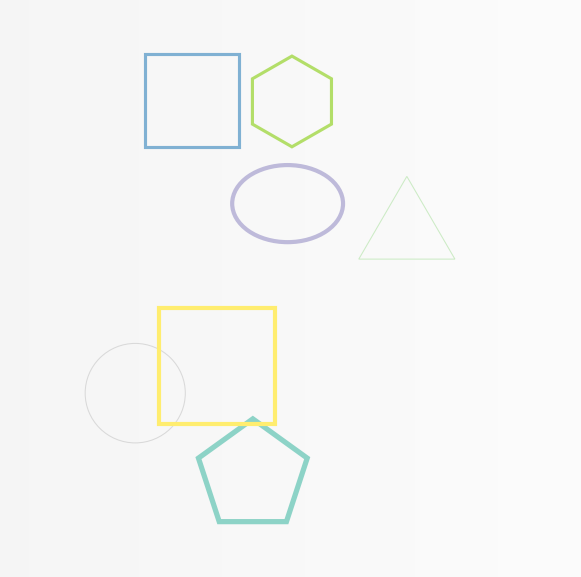[{"shape": "pentagon", "thickness": 2.5, "radius": 0.49, "center": [0.435, 0.175]}, {"shape": "oval", "thickness": 2, "radius": 0.48, "center": [0.495, 0.647]}, {"shape": "square", "thickness": 1.5, "radius": 0.4, "center": [0.331, 0.826]}, {"shape": "hexagon", "thickness": 1.5, "radius": 0.39, "center": [0.502, 0.823]}, {"shape": "circle", "thickness": 0.5, "radius": 0.43, "center": [0.233, 0.318]}, {"shape": "triangle", "thickness": 0.5, "radius": 0.48, "center": [0.7, 0.598]}, {"shape": "square", "thickness": 2, "radius": 0.5, "center": [0.373, 0.366]}]